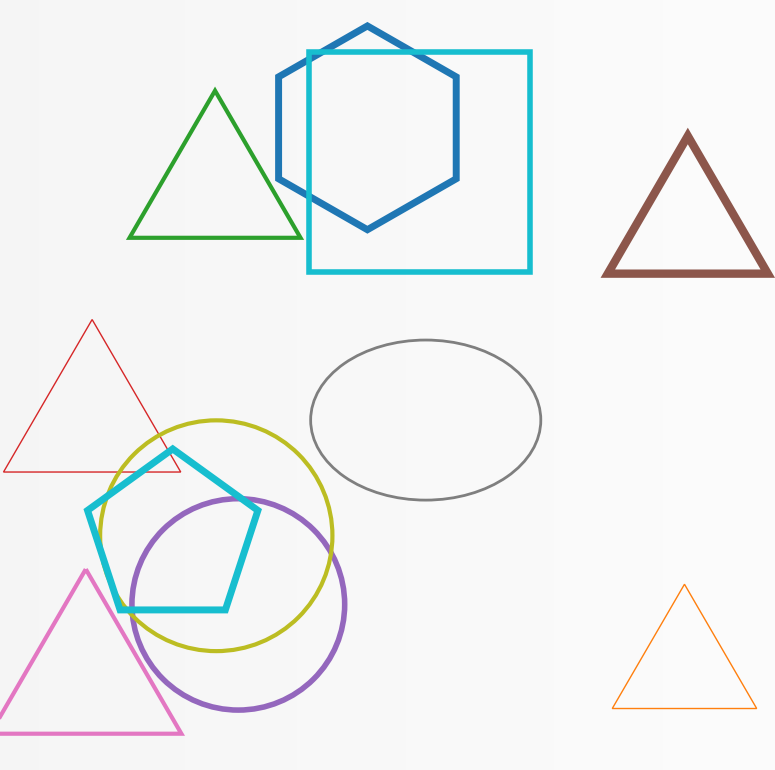[{"shape": "hexagon", "thickness": 2.5, "radius": 0.66, "center": [0.474, 0.834]}, {"shape": "triangle", "thickness": 0.5, "radius": 0.54, "center": [0.883, 0.134]}, {"shape": "triangle", "thickness": 1.5, "radius": 0.64, "center": [0.277, 0.755]}, {"shape": "triangle", "thickness": 0.5, "radius": 0.66, "center": [0.119, 0.453]}, {"shape": "circle", "thickness": 2, "radius": 0.69, "center": [0.307, 0.215]}, {"shape": "triangle", "thickness": 3, "radius": 0.6, "center": [0.887, 0.704]}, {"shape": "triangle", "thickness": 1.5, "radius": 0.71, "center": [0.111, 0.118]}, {"shape": "oval", "thickness": 1, "radius": 0.74, "center": [0.549, 0.454]}, {"shape": "circle", "thickness": 1.5, "radius": 0.75, "center": [0.279, 0.304]}, {"shape": "pentagon", "thickness": 2.5, "radius": 0.58, "center": [0.223, 0.301]}, {"shape": "square", "thickness": 2, "radius": 0.71, "center": [0.541, 0.79]}]